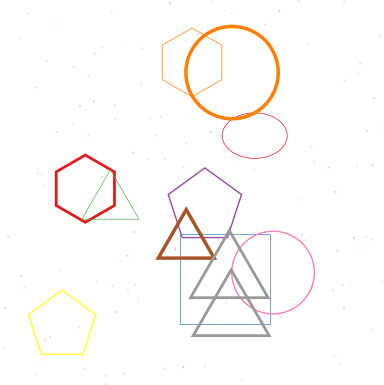[{"shape": "oval", "thickness": 0.5, "radius": 0.42, "center": [0.662, 0.648]}, {"shape": "hexagon", "thickness": 2, "radius": 0.44, "center": [0.222, 0.51]}, {"shape": "square", "thickness": 0.5, "radius": 0.59, "center": [0.584, 0.276]}, {"shape": "triangle", "thickness": 0.5, "radius": 0.43, "center": [0.287, 0.473]}, {"shape": "pentagon", "thickness": 1, "radius": 0.5, "center": [0.532, 0.464]}, {"shape": "circle", "thickness": 2.5, "radius": 0.6, "center": [0.603, 0.811]}, {"shape": "hexagon", "thickness": 0.5, "radius": 0.45, "center": [0.499, 0.838]}, {"shape": "pentagon", "thickness": 1, "radius": 0.46, "center": [0.162, 0.154]}, {"shape": "triangle", "thickness": 2.5, "radius": 0.42, "center": [0.484, 0.372]}, {"shape": "circle", "thickness": 1, "radius": 0.54, "center": [0.709, 0.292]}, {"shape": "triangle", "thickness": 2, "radius": 0.58, "center": [0.596, 0.285]}, {"shape": "triangle", "thickness": 2, "radius": 0.57, "center": [0.6, 0.185]}]